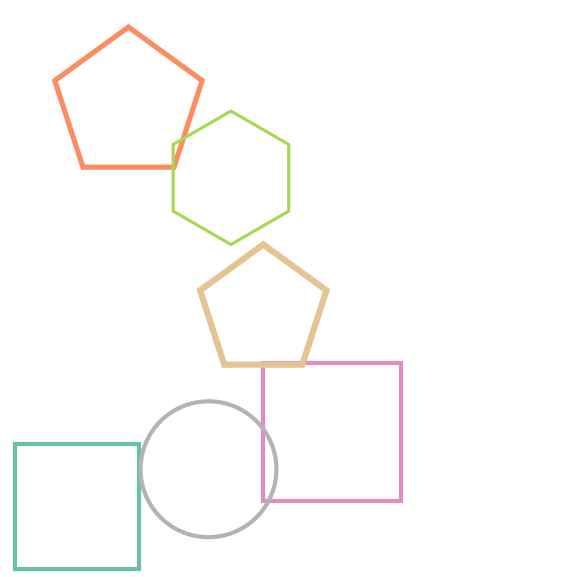[{"shape": "square", "thickness": 2, "radius": 0.54, "center": [0.133, 0.122]}, {"shape": "pentagon", "thickness": 2.5, "radius": 0.67, "center": [0.222, 0.818]}, {"shape": "square", "thickness": 2, "radius": 0.6, "center": [0.574, 0.252]}, {"shape": "hexagon", "thickness": 1.5, "radius": 0.58, "center": [0.4, 0.691]}, {"shape": "pentagon", "thickness": 3, "radius": 0.58, "center": [0.456, 0.461]}, {"shape": "circle", "thickness": 2, "radius": 0.59, "center": [0.361, 0.187]}]